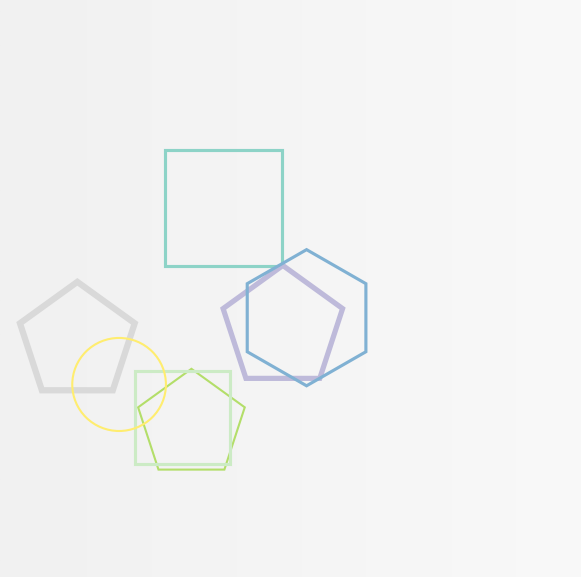[{"shape": "square", "thickness": 1.5, "radius": 0.5, "center": [0.385, 0.639]}, {"shape": "pentagon", "thickness": 2.5, "radius": 0.54, "center": [0.487, 0.431]}, {"shape": "hexagon", "thickness": 1.5, "radius": 0.59, "center": [0.527, 0.449]}, {"shape": "pentagon", "thickness": 1, "radius": 0.48, "center": [0.329, 0.264]}, {"shape": "pentagon", "thickness": 3, "radius": 0.52, "center": [0.133, 0.407]}, {"shape": "square", "thickness": 1.5, "radius": 0.41, "center": [0.314, 0.276]}, {"shape": "circle", "thickness": 1, "radius": 0.4, "center": [0.205, 0.333]}]